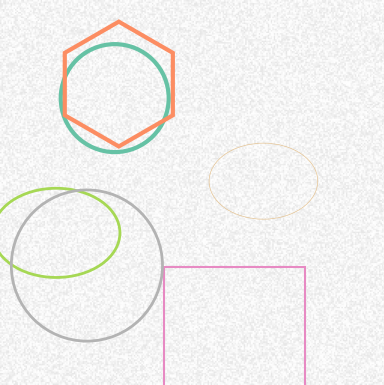[{"shape": "circle", "thickness": 3, "radius": 0.7, "center": [0.298, 0.745]}, {"shape": "hexagon", "thickness": 3, "radius": 0.81, "center": [0.309, 0.782]}, {"shape": "square", "thickness": 1.5, "radius": 0.91, "center": [0.608, 0.124]}, {"shape": "oval", "thickness": 2, "radius": 0.83, "center": [0.146, 0.395]}, {"shape": "oval", "thickness": 0.5, "radius": 0.71, "center": [0.684, 0.529]}, {"shape": "circle", "thickness": 2, "radius": 0.98, "center": [0.226, 0.31]}]